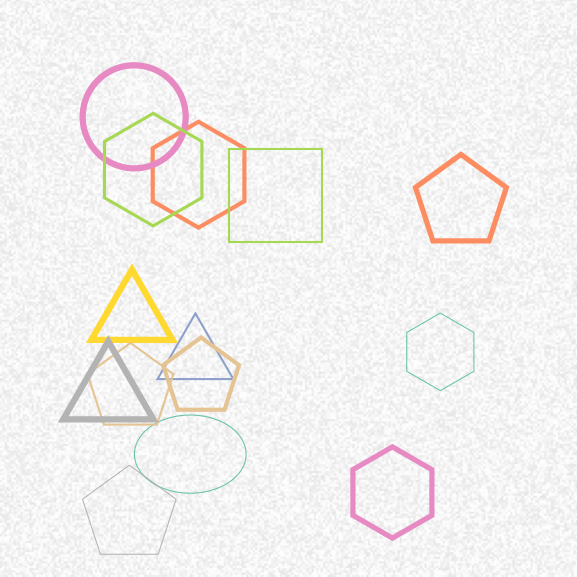[{"shape": "hexagon", "thickness": 0.5, "radius": 0.34, "center": [0.762, 0.39]}, {"shape": "oval", "thickness": 0.5, "radius": 0.48, "center": [0.329, 0.213]}, {"shape": "pentagon", "thickness": 2.5, "radius": 0.41, "center": [0.798, 0.649]}, {"shape": "hexagon", "thickness": 2, "radius": 0.46, "center": [0.344, 0.697]}, {"shape": "triangle", "thickness": 1, "radius": 0.38, "center": [0.338, 0.381]}, {"shape": "hexagon", "thickness": 2.5, "radius": 0.39, "center": [0.679, 0.146]}, {"shape": "circle", "thickness": 3, "radius": 0.45, "center": [0.232, 0.797]}, {"shape": "hexagon", "thickness": 1.5, "radius": 0.49, "center": [0.265, 0.705]}, {"shape": "square", "thickness": 1, "radius": 0.4, "center": [0.477, 0.661]}, {"shape": "triangle", "thickness": 3, "radius": 0.41, "center": [0.228, 0.451]}, {"shape": "pentagon", "thickness": 2, "radius": 0.35, "center": [0.348, 0.346]}, {"shape": "pentagon", "thickness": 1, "radius": 0.39, "center": [0.226, 0.327]}, {"shape": "triangle", "thickness": 3, "radius": 0.45, "center": [0.188, 0.318]}, {"shape": "pentagon", "thickness": 0.5, "radius": 0.43, "center": [0.224, 0.108]}]